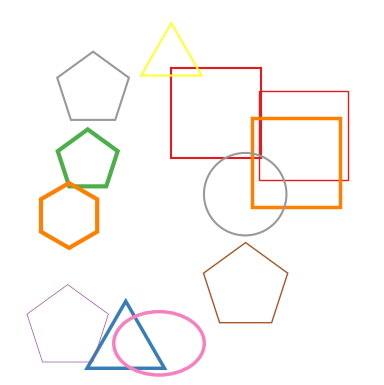[{"shape": "square", "thickness": 1.5, "radius": 0.58, "center": [0.561, 0.706]}, {"shape": "square", "thickness": 1, "radius": 0.58, "center": [0.789, 0.647]}, {"shape": "triangle", "thickness": 2.5, "radius": 0.58, "center": [0.327, 0.101]}, {"shape": "pentagon", "thickness": 3, "radius": 0.41, "center": [0.228, 0.582]}, {"shape": "pentagon", "thickness": 0.5, "radius": 0.56, "center": [0.176, 0.15]}, {"shape": "hexagon", "thickness": 3, "radius": 0.42, "center": [0.179, 0.44]}, {"shape": "square", "thickness": 2.5, "radius": 0.57, "center": [0.769, 0.578]}, {"shape": "triangle", "thickness": 1.5, "radius": 0.45, "center": [0.445, 0.849]}, {"shape": "pentagon", "thickness": 1, "radius": 0.57, "center": [0.638, 0.255]}, {"shape": "oval", "thickness": 2.5, "radius": 0.59, "center": [0.413, 0.108]}, {"shape": "circle", "thickness": 1.5, "radius": 0.54, "center": [0.637, 0.496]}, {"shape": "pentagon", "thickness": 1.5, "radius": 0.49, "center": [0.242, 0.768]}]